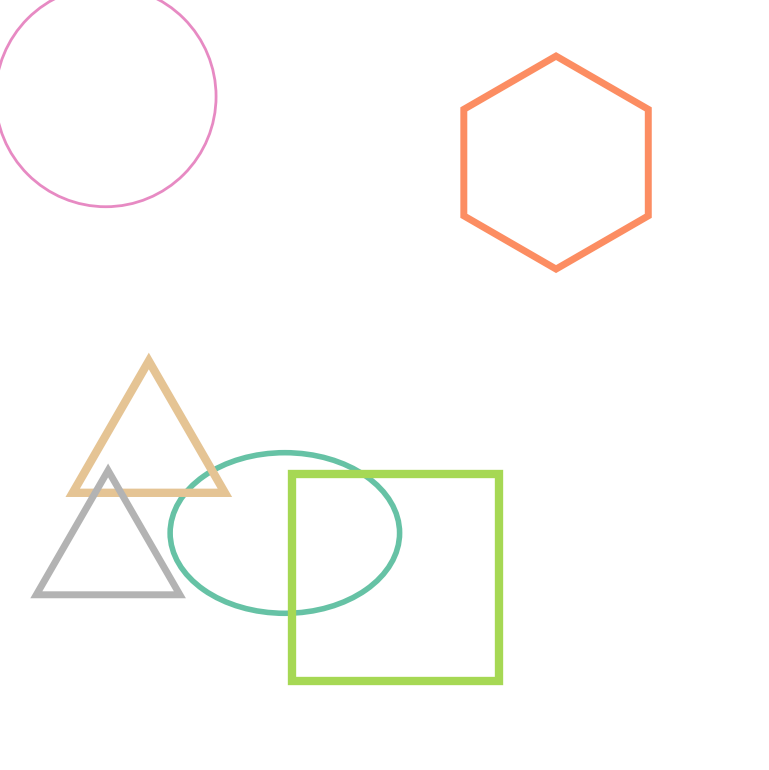[{"shape": "oval", "thickness": 2, "radius": 0.74, "center": [0.37, 0.308]}, {"shape": "hexagon", "thickness": 2.5, "radius": 0.69, "center": [0.722, 0.789]}, {"shape": "circle", "thickness": 1, "radius": 0.72, "center": [0.137, 0.875]}, {"shape": "square", "thickness": 3, "radius": 0.67, "center": [0.513, 0.25]}, {"shape": "triangle", "thickness": 3, "radius": 0.57, "center": [0.193, 0.417]}, {"shape": "triangle", "thickness": 2.5, "radius": 0.54, "center": [0.14, 0.281]}]